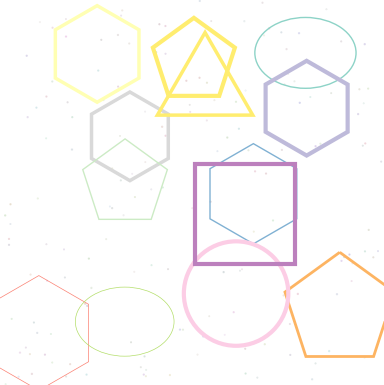[{"shape": "oval", "thickness": 1, "radius": 0.66, "center": [0.793, 0.863]}, {"shape": "hexagon", "thickness": 2.5, "radius": 0.63, "center": [0.252, 0.86]}, {"shape": "hexagon", "thickness": 3, "radius": 0.62, "center": [0.796, 0.719]}, {"shape": "hexagon", "thickness": 0.5, "radius": 0.75, "center": [0.101, 0.135]}, {"shape": "hexagon", "thickness": 1, "radius": 0.65, "center": [0.658, 0.497]}, {"shape": "pentagon", "thickness": 2, "radius": 0.75, "center": [0.882, 0.195]}, {"shape": "oval", "thickness": 0.5, "radius": 0.64, "center": [0.324, 0.165]}, {"shape": "circle", "thickness": 3, "radius": 0.68, "center": [0.613, 0.237]}, {"shape": "hexagon", "thickness": 2.5, "radius": 0.58, "center": [0.337, 0.646]}, {"shape": "square", "thickness": 3, "radius": 0.65, "center": [0.637, 0.443]}, {"shape": "pentagon", "thickness": 1, "radius": 0.58, "center": [0.325, 0.524]}, {"shape": "triangle", "thickness": 2.5, "radius": 0.72, "center": [0.533, 0.773]}, {"shape": "pentagon", "thickness": 3, "radius": 0.56, "center": [0.504, 0.842]}]